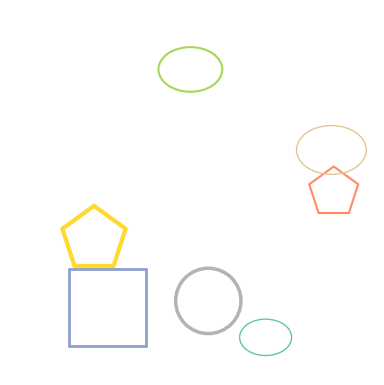[{"shape": "oval", "thickness": 1, "radius": 0.34, "center": [0.69, 0.124]}, {"shape": "pentagon", "thickness": 1.5, "radius": 0.33, "center": [0.867, 0.501]}, {"shape": "square", "thickness": 2, "radius": 0.5, "center": [0.279, 0.203]}, {"shape": "oval", "thickness": 1.5, "radius": 0.41, "center": [0.494, 0.82]}, {"shape": "pentagon", "thickness": 3, "radius": 0.43, "center": [0.244, 0.379]}, {"shape": "oval", "thickness": 1, "radius": 0.45, "center": [0.861, 0.611]}, {"shape": "circle", "thickness": 2.5, "radius": 0.42, "center": [0.541, 0.218]}]